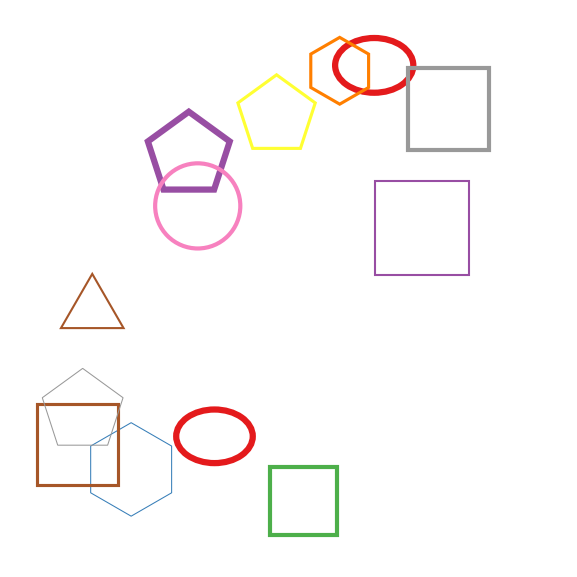[{"shape": "oval", "thickness": 3, "radius": 0.33, "center": [0.371, 0.244]}, {"shape": "oval", "thickness": 3, "radius": 0.34, "center": [0.648, 0.886]}, {"shape": "hexagon", "thickness": 0.5, "radius": 0.4, "center": [0.227, 0.186]}, {"shape": "square", "thickness": 2, "radius": 0.29, "center": [0.525, 0.132]}, {"shape": "square", "thickness": 1, "radius": 0.41, "center": [0.731, 0.605]}, {"shape": "pentagon", "thickness": 3, "radius": 0.37, "center": [0.327, 0.731]}, {"shape": "hexagon", "thickness": 1.5, "radius": 0.29, "center": [0.588, 0.877]}, {"shape": "pentagon", "thickness": 1.5, "radius": 0.35, "center": [0.479, 0.799]}, {"shape": "triangle", "thickness": 1, "radius": 0.31, "center": [0.16, 0.462]}, {"shape": "square", "thickness": 1.5, "radius": 0.35, "center": [0.134, 0.229]}, {"shape": "circle", "thickness": 2, "radius": 0.37, "center": [0.342, 0.643]}, {"shape": "square", "thickness": 2, "radius": 0.35, "center": [0.777, 0.81]}, {"shape": "pentagon", "thickness": 0.5, "radius": 0.37, "center": [0.143, 0.288]}]